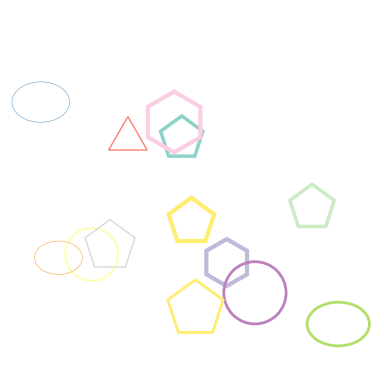[{"shape": "pentagon", "thickness": 2.5, "radius": 0.29, "center": [0.472, 0.641]}, {"shape": "circle", "thickness": 1.5, "radius": 0.34, "center": [0.238, 0.339]}, {"shape": "hexagon", "thickness": 3, "radius": 0.31, "center": [0.589, 0.318]}, {"shape": "triangle", "thickness": 1, "radius": 0.29, "center": [0.332, 0.639]}, {"shape": "oval", "thickness": 0.5, "radius": 0.37, "center": [0.106, 0.735]}, {"shape": "oval", "thickness": 0.5, "radius": 0.31, "center": [0.152, 0.33]}, {"shape": "oval", "thickness": 2, "radius": 0.4, "center": [0.879, 0.158]}, {"shape": "hexagon", "thickness": 3, "radius": 0.39, "center": [0.452, 0.683]}, {"shape": "pentagon", "thickness": 1, "radius": 0.34, "center": [0.286, 0.362]}, {"shape": "circle", "thickness": 2, "radius": 0.4, "center": [0.662, 0.239]}, {"shape": "pentagon", "thickness": 2.5, "radius": 0.3, "center": [0.811, 0.461]}, {"shape": "pentagon", "thickness": 3, "radius": 0.31, "center": [0.497, 0.424]}, {"shape": "pentagon", "thickness": 2, "radius": 0.38, "center": [0.508, 0.198]}]